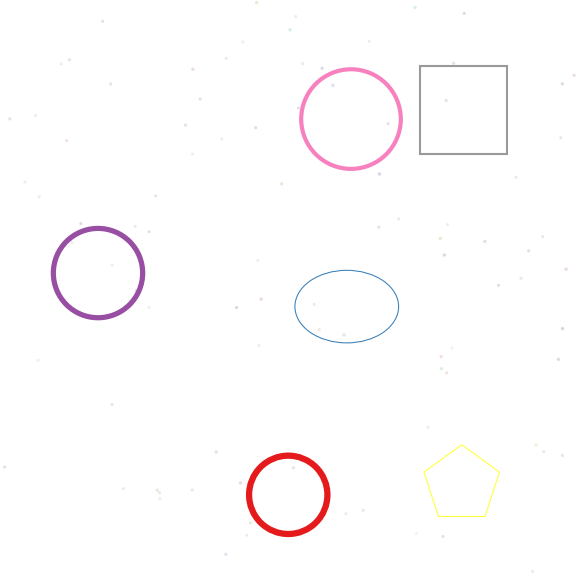[{"shape": "circle", "thickness": 3, "radius": 0.34, "center": [0.499, 0.142]}, {"shape": "oval", "thickness": 0.5, "radius": 0.45, "center": [0.6, 0.468]}, {"shape": "circle", "thickness": 2.5, "radius": 0.39, "center": [0.17, 0.526]}, {"shape": "pentagon", "thickness": 0.5, "radius": 0.34, "center": [0.8, 0.16]}, {"shape": "circle", "thickness": 2, "radius": 0.43, "center": [0.608, 0.793]}, {"shape": "square", "thickness": 1, "radius": 0.38, "center": [0.803, 0.808]}]